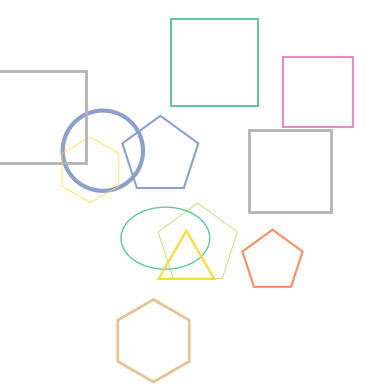[{"shape": "oval", "thickness": 1, "radius": 0.58, "center": [0.43, 0.381]}, {"shape": "square", "thickness": 1.5, "radius": 0.57, "center": [0.557, 0.837]}, {"shape": "pentagon", "thickness": 1.5, "radius": 0.41, "center": [0.708, 0.321]}, {"shape": "pentagon", "thickness": 1.5, "radius": 0.52, "center": [0.416, 0.595]}, {"shape": "circle", "thickness": 3, "radius": 0.52, "center": [0.267, 0.609]}, {"shape": "square", "thickness": 1.5, "radius": 0.46, "center": [0.825, 0.76]}, {"shape": "pentagon", "thickness": 0.5, "radius": 0.54, "center": [0.514, 0.364]}, {"shape": "triangle", "thickness": 1.5, "radius": 0.42, "center": [0.484, 0.317]}, {"shape": "hexagon", "thickness": 0.5, "radius": 0.43, "center": [0.235, 0.559]}, {"shape": "hexagon", "thickness": 2, "radius": 0.54, "center": [0.399, 0.115]}, {"shape": "square", "thickness": 2, "radius": 0.6, "center": [0.105, 0.696]}, {"shape": "square", "thickness": 2, "radius": 0.53, "center": [0.753, 0.556]}]